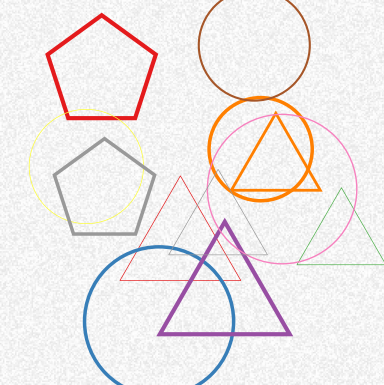[{"shape": "triangle", "thickness": 0.5, "radius": 0.91, "center": [0.469, 0.362]}, {"shape": "pentagon", "thickness": 3, "radius": 0.74, "center": [0.264, 0.813]}, {"shape": "circle", "thickness": 2.5, "radius": 0.97, "center": [0.413, 0.165]}, {"shape": "triangle", "thickness": 0.5, "radius": 0.67, "center": [0.887, 0.379]}, {"shape": "triangle", "thickness": 3, "radius": 0.97, "center": [0.584, 0.229]}, {"shape": "triangle", "thickness": 2, "radius": 0.67, "center": [0.716, 0.572]}, {"shape": "circle", "thickness": 2.5, "radius": 0.67, "center": [0.677, 0.612]}, {"shape": "circle", "thickness": 0.5, "radius": 0.74, "center": [0.224, 0.568]}, {"shape": "circle", "thickness": 1.5, "radius": 0.72, "center": [0.661, 0.883]}, {"shape": "circle", "thickness": 1, "radius": 0.97, "center": [0.733, 0.509]}, {"shape": "pentagon", "thickness": 2.5, "radius": 0.68, "center": [0.271, 0.503]}, {"shape": "triangle", "thickness": 0.5, "radius": 0.74, "center": [0.566, 0.412]}]